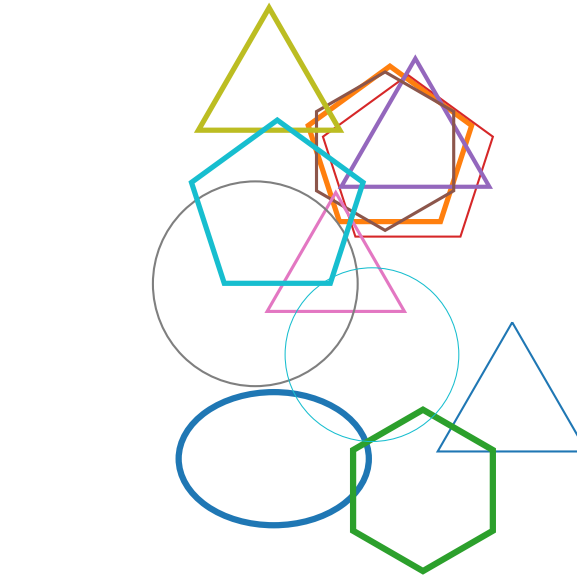[{"shape": "oval", "thickness": 3, "radius": 0.82, "center": [0.474, 0.205]}, {"shape": "triangle", "thickness": 1, "radius": 0.75, "center": [0.887, 0.292]}, {"shape": "pentagon", "thickness": 2.5, "radius": 0.74, "center": [0.675, 0.736]}, {"shape": "hexagon", "thickness": 3, "radius": 0.7, "center": [0.732, 0.15]}, {"shape": "pentagon", "thickness": 1, "radius": 0.77, "center": [0.706, 0.715]}, {"shape": "triangle", "thickness": 2, "radius": 0.74, "center": [0.719, 0.75]}, {"shape": "hexagon", "thickness": 1.5, "radius": 0.69, "center": [0.667, 0.737]}, {"shape": "triangle", "thickness": 1.5, "radius": 0.69, "center": [0.581, 0.529]}, {"shape": "circle", "thickness": 1, "radius": 0.89, "center": [0.442, 0.508]}, {"shape": "triangle", "thickness": 2.5, "radius": 0.71, "center": [0.466, 0.844]}, {"shape": "circle", "thickness": 0.5, "radius": 0.75, "center": [0.644, 0.385]}, {"shape": "pentagon", "thickness": 2.5, "radius": 0.78, "center": [0.48, 0.635]}]